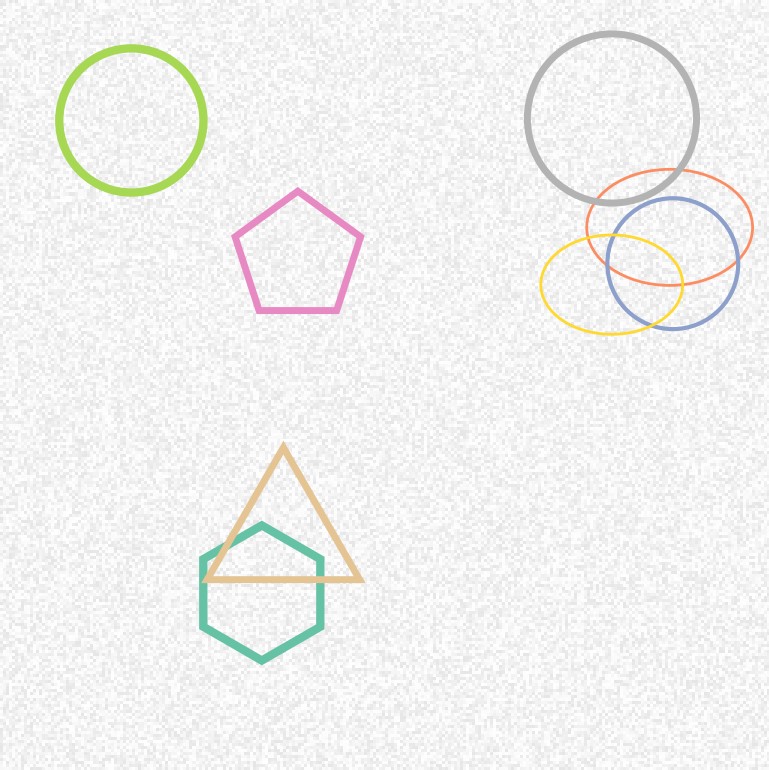[{"shape": "hexagon", "thickness": 3, "radius": 0.44, "center": [0.34, 0.23]}, {"shape": "oval", "thickness": 1, "radius": 0.54, "center": [0.87, 0.705]}, {"shape": "circle", "thickness": 1.5, "radius": 0.42, "center": [0.874, 0.658]}, {"shape": "pentagon", "thickness": 2.5, "radius": 0.43, "center": [0.387, 0.666]}, {"shape": "circle", "thickness": 3, "radius": 0.47, "center": [0.171, 0.844]}, {"shape": "oval", "thickness": 1, "radius": 0.46, "center": [0.795, 0.63]}, {"shape": "triangle", "thickness": 2.5, "radius": 0.57, "center": [0.368, 0.304]}, {"shape": "circle", "thickness": 2.5, "radius": 0.55, "center": [0.795, 0.846]}]